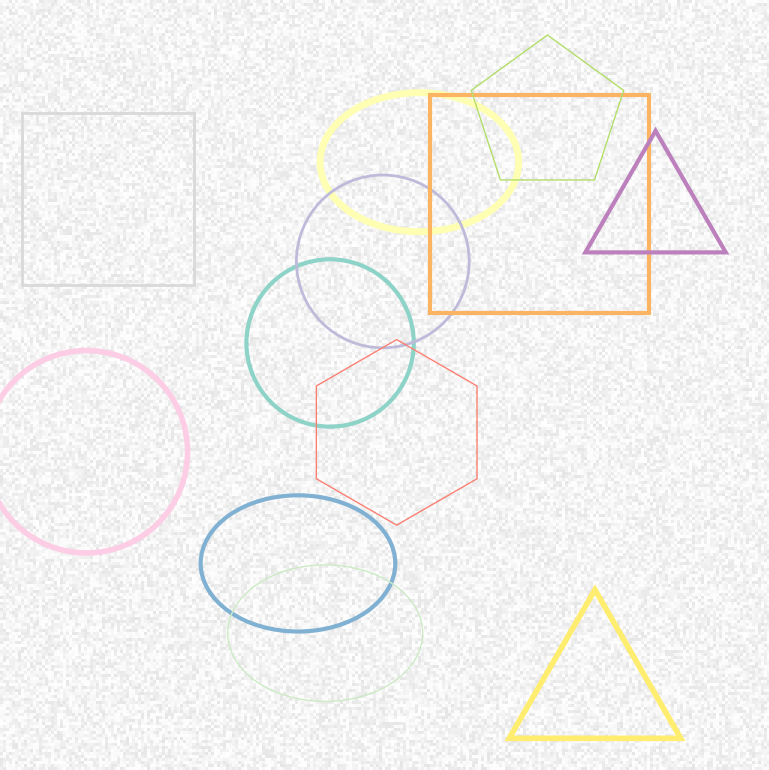[{"shape": "circle", "thickness": 1.5, "radius": 0.54, "center": [0.429, 0.555]}, {"shape": "oval", "thickness": 2.5, "radius": 0.64, "center": [0.545, 0.789]}, {"shape": "circle", "thickness": 1, "radius": 0.56, "center": [0.497, 0.66]}, {"shape": "hexagon", "thickness": 0.5, "radius": 0.6, "center": [0.515, 0.438]}, {"shape": "oval", "thickness": 1.5, "radius": 0.63, "center": [0.387, 0.268]}, {"shape": "square", "thickness": 1.5, "radius": 0.71, "center": [0.701, 0.735]}, {"shape": "pentagon", "thickness": 0.5, "radius": 0.52, "center": [0.711, 0.85]}, {"shape": "circle", "thickness": 2, "radius": 0.66, "center": [0.112, 0.413]}, {"shape": "square", "thickness": 1, "radius": 0.56, "center": [0.14, 0.742]}, {"shape": "triangle", "thickness": 1.5, "radius": 0.53, "center": [0.851, 0.725]}, {"shape": "oval", "thickness": 0.5, "radius": 0.63, "center": [0.422, 0.178]}, {"shape": "triangle", "thickness": 2, "radius": 0.64, "center": [0.773, 0.105]}]